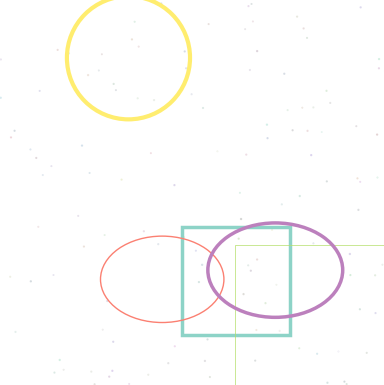[{"shape": "square", "thickness": 2.5, "radius": 0.7, "center": [0.614, 0.27]}, {"shape": "oval", "thickness": 1, "radius": 0.8, "center": [0.421, 0.274]}, {"shape": "square", "thickness": 0.5, "radius": 0.98, "center": [0.808, 0.166]}, {"shape": "oval", "thickness": 2.5, "radius": 0.88, "center": [0.715, 0.298]}, {"shape": "circle", "thickness": 3, "radius": 0.8, "center": [0.334, 0.85]}]